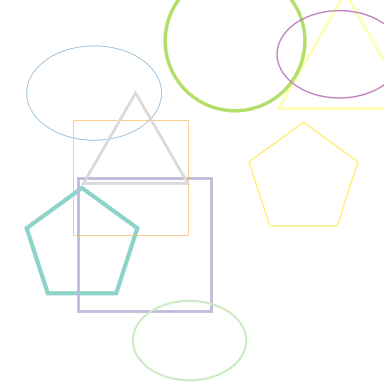[{"shape": "pentagon", "thickness": 3, "radius": 0.76, "center": [0.213, 0.361]}, {"shape": "triangle", "thickness": 2, "radius": 1.0, "center": [0.896, 0.818]}, {"shape": "square", "thickness": 2, "radius": 0.86, "center": [0.375, 0.364]}, {"shape": "oval", "thickness": 0.5, "radius": 0.88, "center": [0.245, 0.758]}, {"shape": "square", "thickness": 0.5, "radius": 0.75, "center": [0.338, 0.54]}, {"shape": "circle", "thickness": 2.5, "radius": 0.91, "center": [0.61, 0.894]}, {"shape": "triangle", "thickness": 2, "radius": 0.78, "center": [0.352, 0.602]}, {"shape": "oval", "thickness": 1, "radius": 0.81, "center": [0.882, 0.859]}, {"shape": "oval", "thickness": 1.5, "radius": 0.74, "center": [0.492, 0.115]}, {"shape": "pentagon", "thickness": 1, "radius": 0.74, "center": [0.788, 0.534]}]